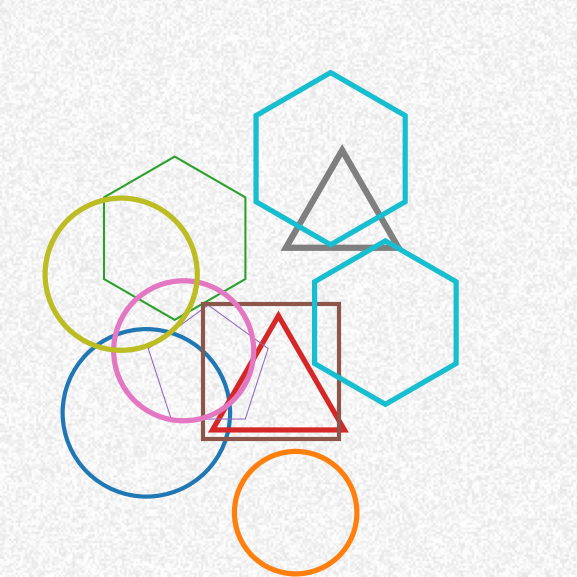[{"shape": "circle", "thickness": 2, "radius": 0.73, "center": [0.253, 0.284]}, {"shape": "circle", "thickness": 2.5, "radius": 0.53, "center": [0.512, 0.111]}, {"shape": "hexagon", "thickness": 1, "radius": 0.71, "center": [0.303, 0.587]}, {"shape": "triangle", "thickness": 2.5, "radius": 0.66, "center": [0.482, 0.321]}, {"shape": "pentagon", "thickness": 0.5, "radius": 0.55, "center": [0.361, 0.362]}, {"shape": "square", "thickness": 2, "radius": 0.59, "center": [0.469, 0.356]}, {"shape": "circle", "thickness": 2.5, "radius": 0.61, "center": [0.318, 0.392]}, {"shape": "triangle", "thickness": 3, "radius": 0.56, "center": [0.593, 0.626]}, {"shape": "circle", "thickness": 2.5, "radius": 0.66, "center": [0.21, 0.524]}, {"shape": "hexagon", "thickness": 2.5, "radius": 0.75, "center": [0.573, 0.724]}, {"shape": "hexagon", "thickness": 2.5, "radius": 0.71, "center": [0.667, 0.44]}]